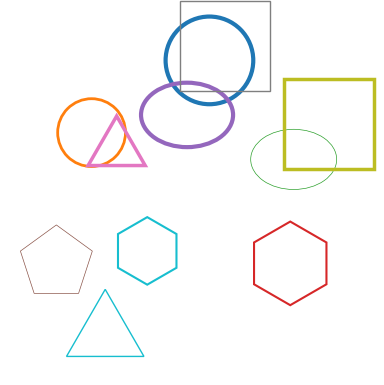[{"shape": "circle", "thickness": 3, "radius": 0.57, "center": [0.544, 0.843]}, {"shape": "circle", "thickness": 2, "radius": 0.44, "center": [0.238, 0.656]}, {"shape": "oval", "thickness": 0.5, "radius": 0.56, "center": [0.763, 0.586]}, {"shape": "hexagon", "thickness": 1.5, "radius": 0.54, "center": [0.754, 0.316]}, {"shape": "oval", "thickness": 3, "radius": 0.6, "center": [0.486, 0.702]}, {"shape": "pentagon", "thickness": 0.5, "radius": 0.49, "center": [0.146, 0.317]}, {"shape": "triangle", "thickness": 2.5, "radius": 0.43, "center": [0.303, 0.613]}, {"shape": "square", "thickness": 1, "radius": 0.58, "center": [0.585, 0.88]}, {"shape": "square", "thickness": 2.5, "radius": 0.59, "center": [0.856, 0.678]}, {"shape": "hexagon", "thickness": 1.5, "radius": 0.44, "center": [0.382, 0.348]}, {"shape": "triangle", "thickness": 1, "radius": 0.58, "center": [0.273, 0.132]}]